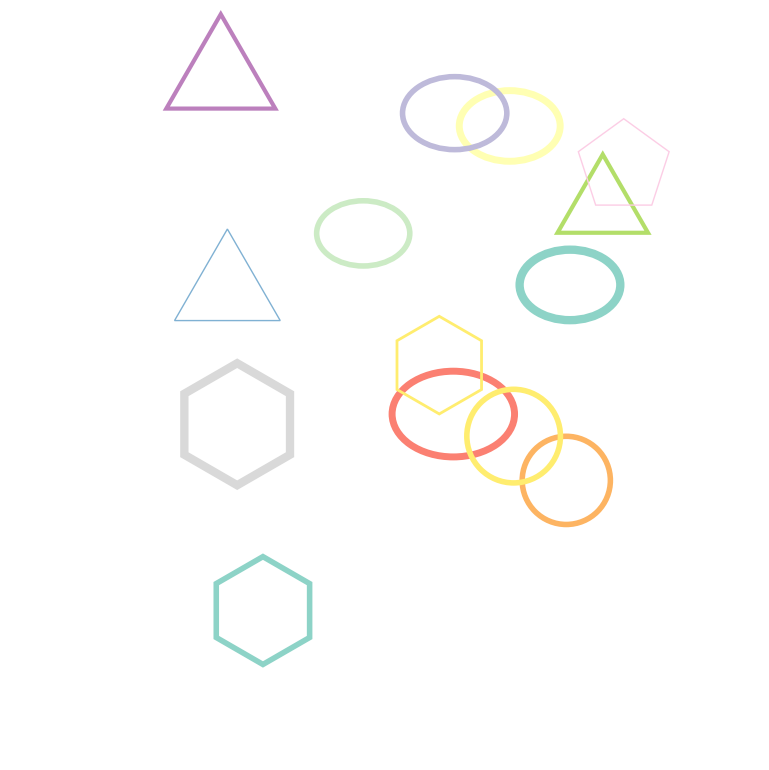[{"shape": "hexagon", "thickness": 2, "radius": 0.35, "center": [0.341, 0.207]}, {"shape": "oval", "thickness": 3, "radius": 0.33, "center": [0.74, 0.63]}, {"shape": "oval", "thickness": 2.5, "radius": 0.33, "center": [0.662, 0.836]}, {"shape": "oval", "thickness": 2, "radius": 0.34, "center": [0.59, 0.853]}, {"shape": "oval", "thickness": 2.5, "radius": 0.4, "center": [0.589, 0.462]}, {"shape": "triangle", "thickness": 0.5, "radius": 0.4, "center": [0.295, 0.623]}, {"shape": "circle", "thickness": 2, "radius": 0.29, "center": [0.735, 0.376]}, {"shape": "triangle", "thickness": 1.5, "radius": 0.34, "center": [0.783, 0.732]}, {"shape": "pentagon", "thickness": 0.5, "radius": 0.31, "center": [0.81, 0.784]}, {"shape": "hexagon", "thickness": 3, "radius": 0.4, "center": [0.308, 0.449]}, {"shape": "triangle", "thickness": 1.5, "radius": 0.41, "center": [0.287, 0.9]}, {"shape": "oval", "thickness": 2, "radius": 0.3, "center": [0.472, 0.697]}, {"shape": "circle", "thickness": 2, "radius": 0.3, "center": [0.667, 0.434]}, {"shape": "hexagon", "thickness": 1, "radius": 0.32, "center": [0.57, 0.526]}]